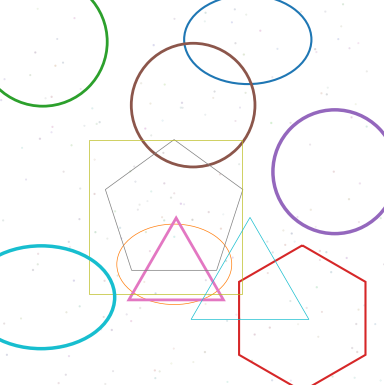[{"shape": "oval", "thickness": 1.5, "radius": 0.83, "center": [0.644, 0.897]}, {"shape": "oval", "thickness": 0.5, "radius": 0.75, "center": [0.453, 0.313]}, {"shape": "circle", "thickness": 2, "radius": 0.84, "center": [0.111, 0.891]}, {"shape": "hexagon", "thickness": 1.5, "radius": 0.95, "center": [0.785, 0.173]}, {"shape": "circle", "thickness": 2.5, "radius": 0.8, "center": [0.87, 0.554]}, {"shape": "circle", "thickness": 2, "radius": 0.8, "center": [0.502, 0.727]}, {"shape": "triangle", "thickness": 2, "radius": 0.71, "center": [0.458, 0.292]}, {"shape": "pentagon", "thickness": 0.5, "radius": 0.94, "center": [0.452, 0.45]}, {"shape": "square", "thickness": 0.5, "radius": 0.99, "center": [0.43, 0.436]}, {"shape": "oval", "thickness": 2.5, "radius": 0.95, "center": [0.107, 0.228]}, {"shape": "triangle", "thickness": 0.5, "radius": 0.88, "center": [0.649, 0.259]}]